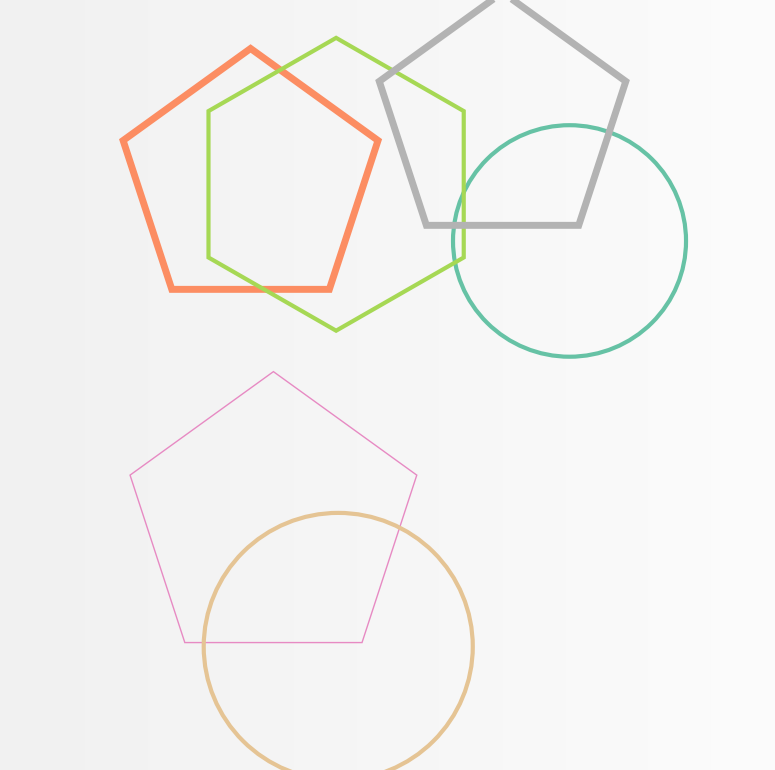[{"shape": "circle", "thickness": 1.5, "radius": 0.75, "center": [0.735, 0.687]}, {"shape": "pentagon", "thickness": 2.5, "radius": 0.86, "center": [0.323, 0.764]}, {"shape": "pentagon", "thickness": 0.5, "radius": 0.97, "center": [0.353, 0.323]}, {"shape": "hexagon", "thickness": 1.5, "radius": 0.95, "center": [0.434, 0.761]}, {"shape": "circle", "thickness": 1.5, "radius": 0.87, "center": [0.436, 0.16]}, {"shape": "pentagon", "thickness": 2.5, "radius": 0.84, "center": [0.648, 0.843]}]